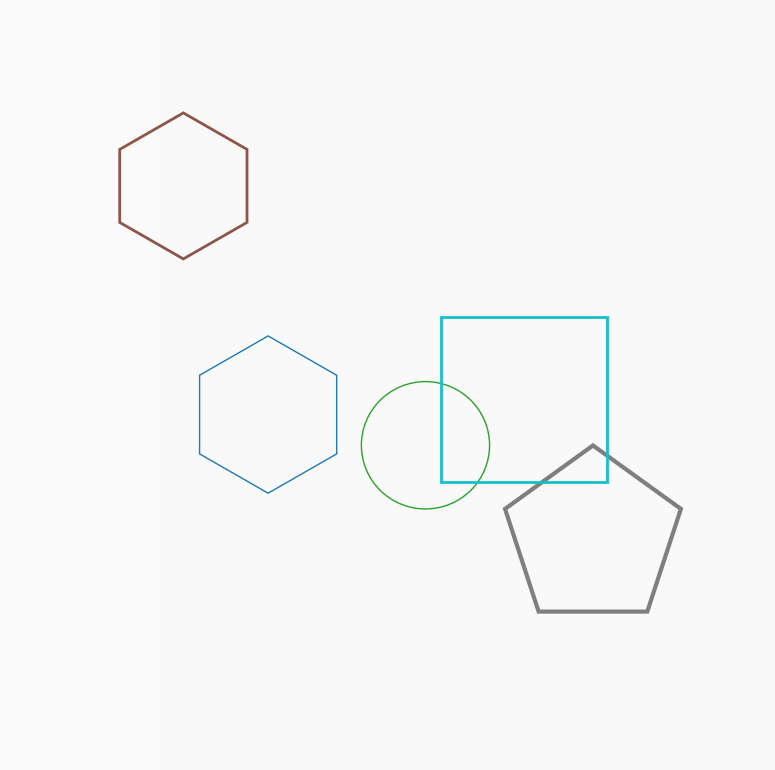[{"shape": "hexagon", "thickness": 0.5, "radius": 0.51, "center": [0.346, 0.462]}, {"shape": "circle", "thickness": 0.5, "radius": 0.41, "center": [0.549, 0.422]}, {"shape": "hexagon", "thickness": 1, "radius": 0.47, "center": [0.237, 0.759]}, {"shape": "pentagon", "thickness": 1.5, "radius": 0.6, "center": [0.765, 0.302]}, {"shape": "square", "thickness": 1, "radius": 0.54, "center": [0.676, 0.481]}]